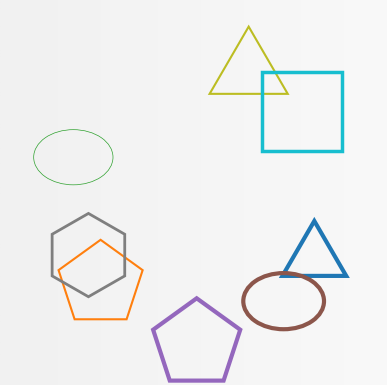[{"shape": "triangle", "thickness": 3, "radius": 0.48, "center": [0.811, 0.331]}, {"shape": "pentagon", "thickness": 1.5, "radius": 0.57, "center": [0.26, 0.263]}, {"shape": "oval", "thickness": 0.5, "radius": 0.51, "center": [0.189, 0.592]}, {"shape": "pentagon", "thickness": 3, "radius": 0.59, "center": [0.508, 0.107]}, {"shape": "oval", "thickness": 3, "radius": 0.52, "center": [0.732, 0.218]}, {"shape": "hexagon", "thickness": 2, "radius": 0.54, "center": [0.228, 0.337]}, {"shape": "triangle", "thickness": 1.5, "radius": 0.58, "center": [0.642, 0.814]}, {"shape": "square", "thickness": 2.5, "radius": 0.52, "center": [0.779, 0.71]}]